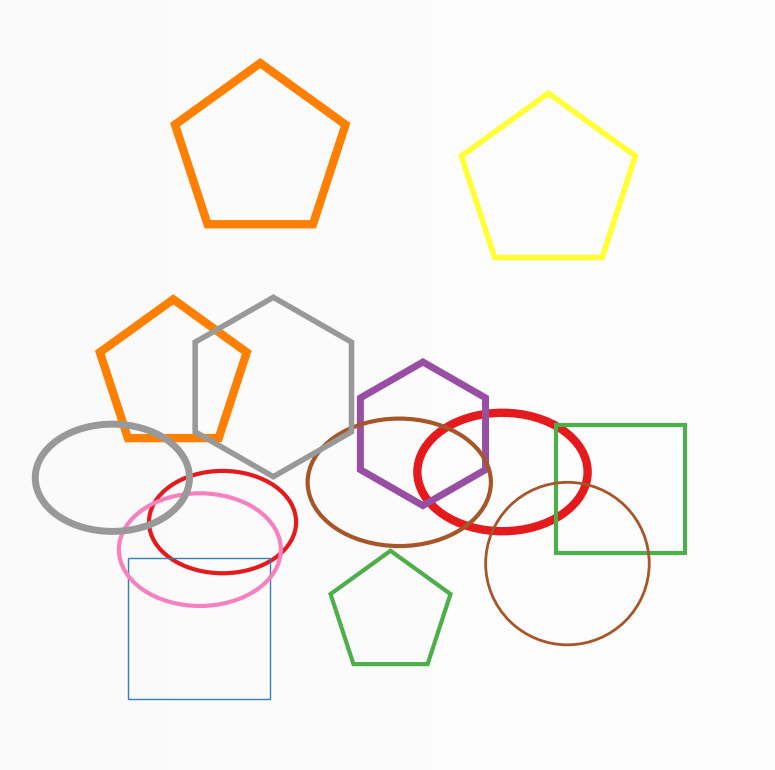[{"shape": "oval", "thickness": 3, "radius": 0.55, "center": [0.648, 0.387]}, {"shape": "oval", "thickness": 1.5, "radius": 0.47, "center": [0.287, 0.322]}, {"shape": "square", "thickness": 0.5, "radius": 0.46, "center": [0.257, 0.183]}, {"shape": "pentagon", "thickness": 1.5, "radius": 0.41, "center": [0.504, 0.203]}, {"shape": "square", "thickness": 1.5, "radius": 0.42, "center": [0.801, 0.365]}, {"shape": "hexagon", "thickness": 2.5, "radius": 0.47, "center": [0.546, 0.437]}, {"shape": "pentagon", "thickness": 3, "radius": 0.5, "center": [0.224, 0.512]}, {"shape": "pentagon", "thickness": 3, "radius": 0.58, "center": [0.336, 0.802]}, {"shape": "pentagon", "thickness": 2, "radius": 0.59, "center": [0.708, 0.761]}, {"shape": "circle", "thickness": 1, "radius": 0.53, "center": [0.732, 0.268]}, {"shape": "oval", "thickness": 1.5, "radius": 0.59, "center": [0.515, 0.374]}, {"shape": "oval", "thickness": 1.5, "radius": 0.52, "center": [0.258, 0.286]}, {"shape": "hexagon", "thickness": 2, "radius": 0.58, "center": [0.353, 0.497]}, {"shape": "oval", "thickness": 2.5, "radius": 0.5, "center": [0.145, 0.38]}]